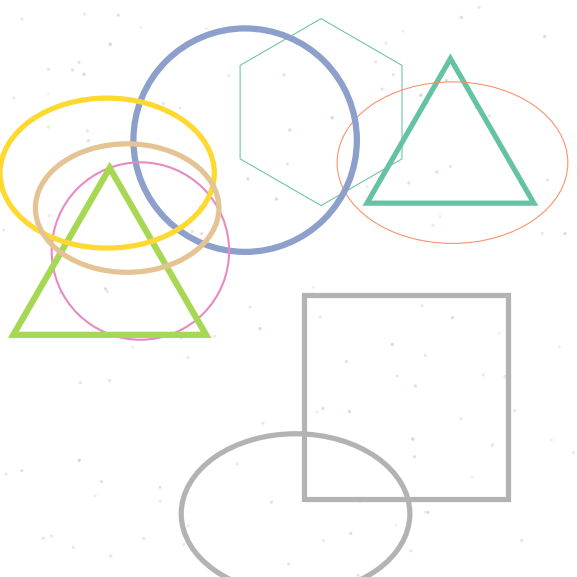[{"shape": "hexagon", "thickness": 0.5, "radius": 0.81, "center": [0.556, 0.805]}, {"shape": "triangle", "thickness": 2.5, "radius": 0.83, "center": [0.78, 0.731]}, {"shape": "oval", "thickness": 0.5, "radius": 1.0, "center": [0.783, 0.717]}, {"shape": "circle", "thickness": 3, "radius": 0.97, "center": [0.424, 0.756]}, {"shape": "circle", "thickness": 1, "radius": 0.77, "center": [0.243, 0.564]}, {"shape": "triangle", "thickness": 3, "radius": 0.96, "center": [0.19, 0.516]}, {"shape": "oval", "thickness": 2.5, "radius": 0.93, "center": [0.186, 0.699]}, {"shape": "oval", "thickness": 2.5, "radius": 0.79, "center": [0.22, 0.639]}, {"shape": "square", "thickness": 2.5, "radius": 0.88, "center": [0.703, 0.311]}, {"shape": "oval", "thickness": 2.5, "radius": 0.99, "center": [0.512, 0.109]}]